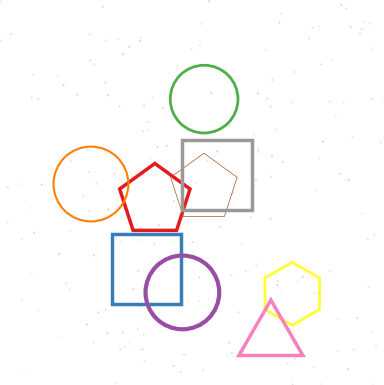[{"shape": "pentagon", "thickness": 2.5, "radius": 0.48, "center": [0.402, 0.479]}, {"shape": "square", "thickness": 2.5, "radius": 0.45, "center": [0.379, 0.301]}, {"shape": "circle", "thickness": 2, "radius": 0.44, "center": [0.53, 0.743]}, {"shape": "circle", "thickness": 3, "radius": 0.48, "center": [0.474, 0.24]}, {"shape": "circle", "thickness": 1.5, "radius": 0.49, "center": [0.236, 0.522]}, {"shape": "hexagon", "thickness": 2, "radius": 0.41, "center": [0.759, 0.237]}, {"shape": "pentagon", "thickness": 0.5, "radius": 0.45, "center": [0.53, 0.511]}, {"shape": "triangle", "thickness": 2.5, "radius": 0.48, "center": [0.704, 0.125]}, {"shape": "square", "thickness": 2.5, "radius": 0.46, "center": [0.564, 0.545]}]